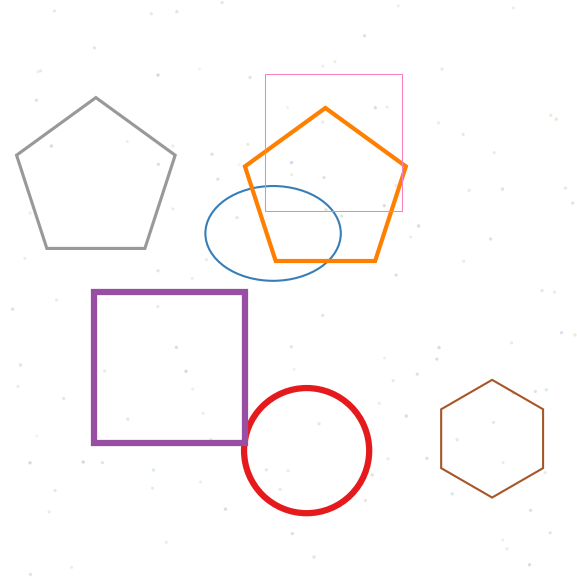[{"shape": "circle", "thickness": 3, "radius": 0.54, "center": [0.531, 0.219]}, {"shape": "oval", "thickness": 1, "radius": 0.59, "center": [0.473, 0.595]}, {"shape": "square", "thickness": 3, "radius": 0.65, "center": [0.294, 0.362]}, {"shape": "pentagon", "thickness": 2, "radius": 0.73, "center": [0.563, 0.666]}, {"shape": "hexagon", "thickness": 1, "radius": 0.51, "center": [0.852, 0.239]}, {"shape": "square", "thickness": 0.5, "radius": 0.59, "center": [0.577, 0.752]}, {"shape": "pentagon", "thickness": 1.5, "radius": 0.72, "center": [0.166, 0.686]}]